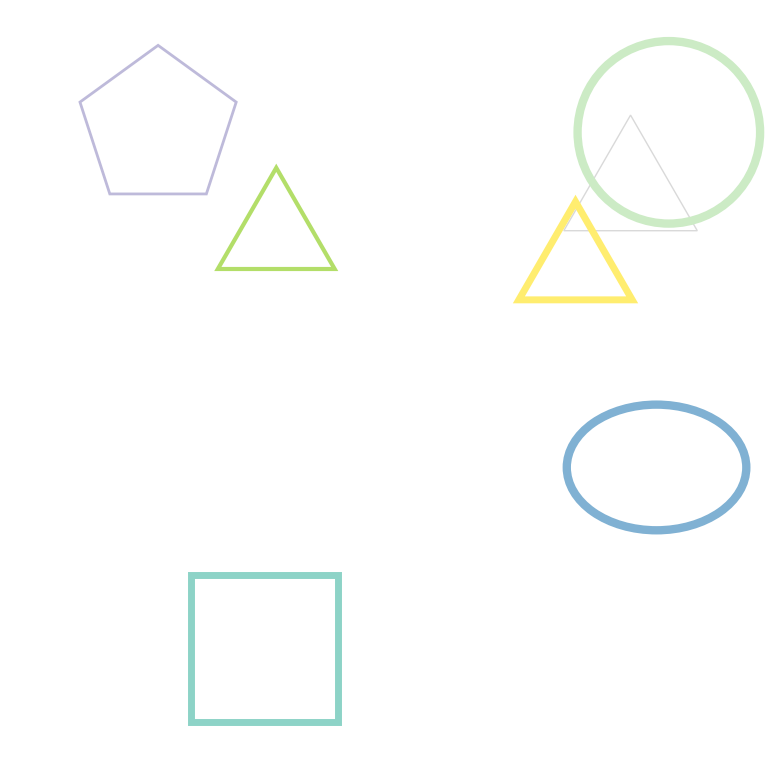[{"shape": "square", "thickness": 2.5, "radius": 0.48, "center": [0.344, 0.158]}, {"shape": "pentagon", "thickness": 1, "radius": 0.53, "center": [0.205, 0.834]}, {"shape": "oval", "thickness": 3, "radius": 0.58, "center": [0.853, 0.393]}, {"shape": "triangle", "thickness": 1.5, "radius": 0.44, "center": [0.359, 0.694]}, {"shape": "triangle", "thickness": 0.5, "radius": 0.5, "center": [0.819, 0.75]}, {"shape": "circle", "thickness": 3, "radius": 0.59, "center": [0.869, 0.828]}, {"shape": "triangle", "thickness": 2.5, "radius": 0.42, "center": [0.747, 0.653]}]